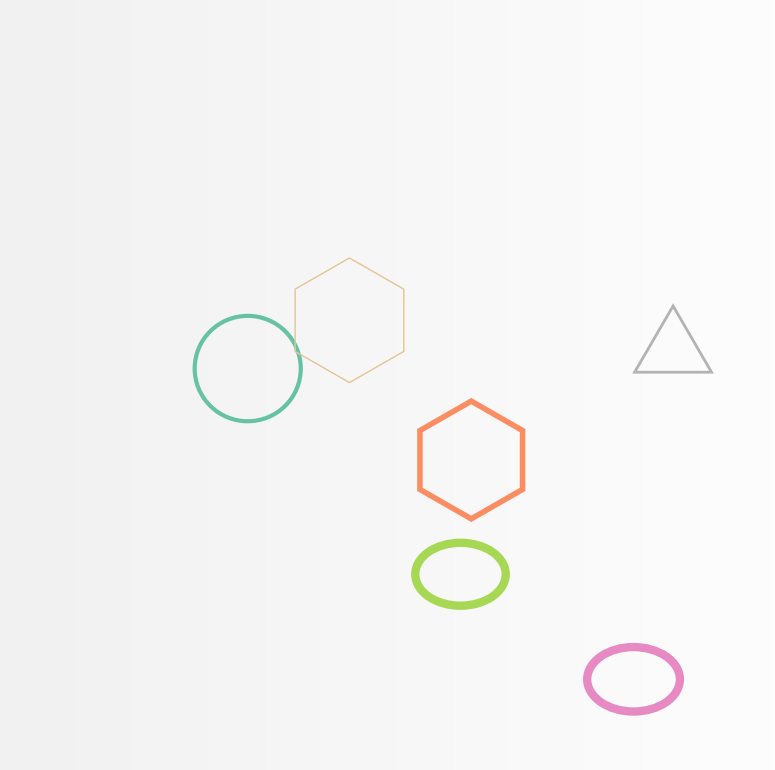[{"shape": "circle", "thickness": 1.5, "radius": 0.34, "center": [0.32, 0.521]}, {"shape": "hexagon", "thickness": 2, "radius": 0.38, "center": [0.608, 0.403]}, {"shape": "oval", "thickness": 3, "radius": 0.3, "center": [0.817, 0.118]}, {"shape": "oval", "thickness": 3, "radius": 0.29, "center": [0.594, 0.254]}, {"shape": "hexagon", "thickness": 0.5, "radius": 0.4, "center": [0.451, 0.584]}, {"shape": "triangle", "thickness": 1, "radius": 0.29, "center": [0.869, 0.545]}]